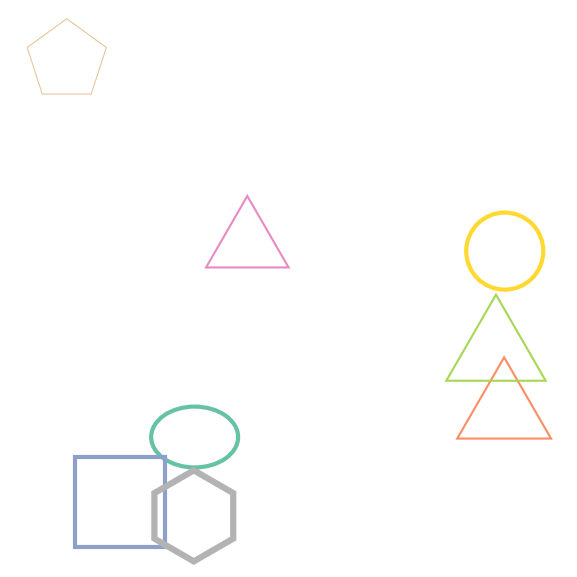[{"shape": "oval", "thickness": 2, "radius": 0.38, "center": [0.337, 0.242]}, {"shape": "triangle", "thickness": 1, "radius": 0.47, "center": [0.873, 0.287]}, {"shape": "square", "thickness": 2, "radius": 0.39, "center": [0.208, 0.13]}, {"shape": "triangle", "thickness": 1, "radius": 0.41, "center": [0.428, 0.577]}, {"shape": "triangle", "thickness": 1, "radius": 0.5, "center": [0.859, 0.39]}, {"shape": "circle", "thickness": 2, "radius": 0.33, "center": [0.874, 0.564]}, {"shape": "pentagon", "thickness": 0.5, "radius": 0.36, "center": [0.116, 0.895]}, {"shape": "hexagon", "thickness": 3, "radius": 0.39, "center": [0.336, 0.106]}]